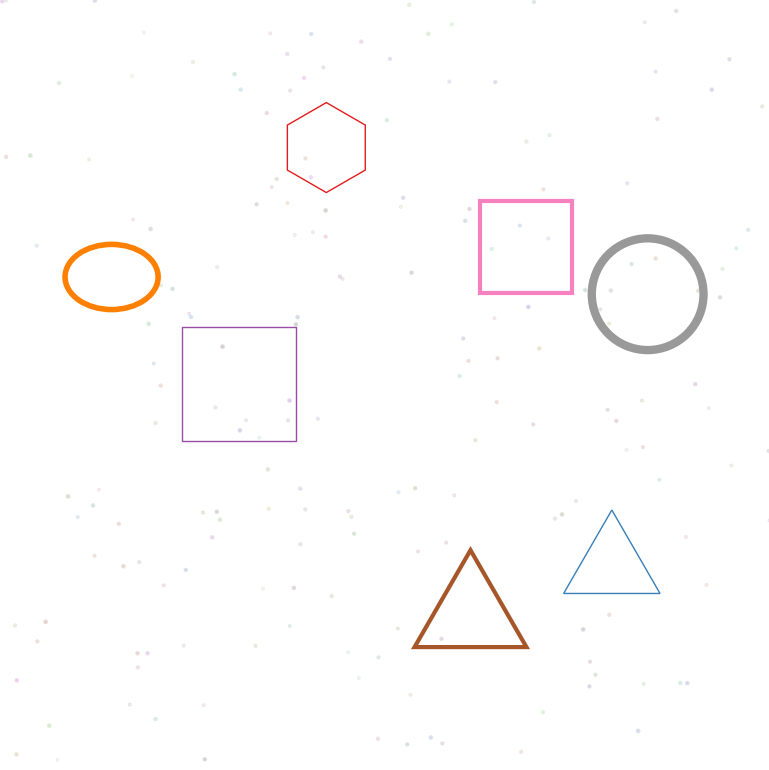[{"shape": "hexagon", "thickness": 0.5, "radius": 0.29, "center": [0.424, 0.808]}, {"shape": "triangle", "thickness": 0.5, "radius": 0.36, "center": [0.795, 0.265]}, {"shape": "square", "thickness": 0.5, "radius": 0.37, "center": [0.31, 0.501]}, {"shape": "oval", "thickness": 2, "radius": 0.3, "center": [0.145, 0.64]}, {"shape": "triangle", "thickness": 1.5, "radius": 0.42, "center": [0.611, 0.202]}, {"shape": "square", "thickness": 1.5, "radius": 0.3, "center": [0.684, 0.679]}, {"shape": "circle", "thickness": 3, "radius": 0.36, "center": [0.841, 0.618]}]